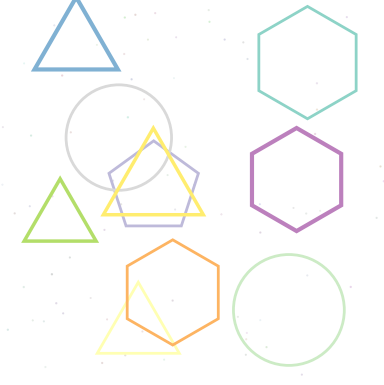[{"shape": "hexagon", "thickness": 2, "radius": 0.73, "center": [0.799, 0.837]}, {"shape": "triangle", "thickness": 2, "radius": 0.62, "center": [0.359, 0.144]}, {"shape": "pentagon", "thickness": 2, "radius": 0.61, "center": [0.399, 0.512]}, {"shape": "triangle", "thickness": 3, "radius": 0.63, "center": [0.198, 0.882]}, {"shape": "hexagon", "thickness": 2, "radius": 0.68, "center": [0.449, 0.24]}, {"shape": "triangle", "thickness": 2.5, "radius": 0.54, "center": [0.156, 0.428]}, {"shape": "circle", "thickness": 2, "radius": 0.68, "center": [0.309, 0.643]}, {"shape": "hexagon", "thickness": 3, "radius": 0.67, "center": [0.77, 0.534]}, {"shape": "circle", "thickness": 2, "radius": 0.72, "center": [0.75, 0.195]}, {"shape": "triangle", "thickness": 2.5, "radius": 0.75, "center": [0.398, 0.517]}]